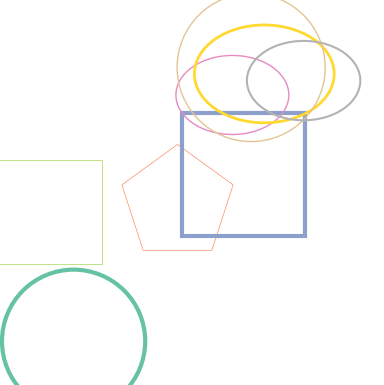[{"shape": "circle", "thickness": 3, "radius": 0.93, "center": [0.191, 0.114]}, {"shape": "pentagon", "thickness": 0.5, "radius": 0.76, "center": [0.461, 0.473]}, {"shape": "square", "thickness": 3, "radius": 0.8, "center": [0.631, 0.546]}, {"shape": "oval", "thickness": 1, "radius": 0.73, "center": [0.604, 0.753]}, {"shape": "square", "thickness": 0.5, "radius": 0.67, "center": [0.131, 0.449]}, {"shape": "oval", "thickness": 2, "radius": 0.91, "center": [0.686, 0.808]}, {"shape": "circle", "thickness": 1, "radius": 0.96, "center": [0.652, 0.825]}, {"shape": "oval", "thickness": 1.5, "radius": 0.74, "center": [0.789, 0.791]}]